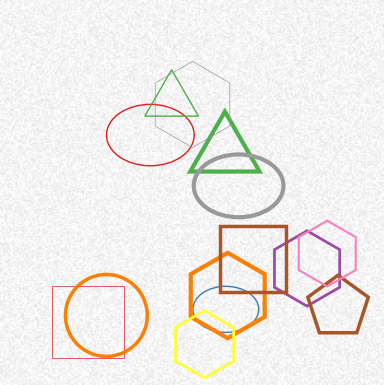[{"shape": "oval", "thickness": 1, "radius": 0.57, "center": [0.391, 0.649]}, {"shape": "square", "thickness": 0.5, "radius": 0.47, "center": [0.229, 0.164]}, {"shape": "oval", "thickness": 1, "radius": 0.43, "center": [0.587, 0.196]}, {"shape": "triangle", "thickness": 1, "radius": 0.4, "center": [0.446, 0.739]}, {"shape": "triangle", "thickness": 3, "radius": 0.52, "center": [0.584, 0.606]}, {"shape": "hexagon", "thickness": 2, "radius": 0.49, "center": [0.798, 0.303]}, {"shape": "hexagon", "thickness": 3, "radius": 0.55, "center": [0.591, 0.232]}, {"shape": "circle", "thickness": 2.5, "radius": 0.53, "center": [0.276, 0.181]}, {"shape": "hexagon", "thickness": 2, "radius": 0.44, "center": [0.531, 0.106]}, {"shape": "pentagon", "thickness": 2.5, "radius": 0.41, "center": [0.878, 0.203]}, {"shape": "square", "thickness": 2.5, "radius": 0.43, "center": [0.656, 0.327]}, {"shape": "hexagon", "thickness": 1.5, "radius": 0.43, "center": [0.85, 0.341]}, {"shape": "oval", "thickness": 3, "radius": 0.58, "center": [0.62, 0.517]}, {"shape": "hexagon", "thickness": 0.5, "radius": 0.56, "center": [0.5, 0.729]}]